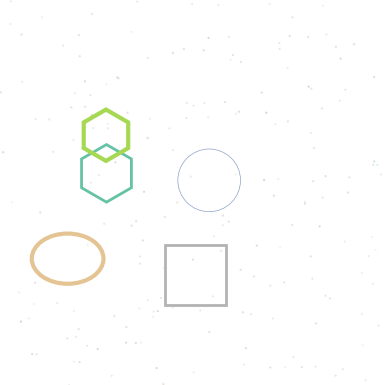[{"shape": "hexagon", "thickness": 2, "radius": 0.37, "center": [0.277, 0.55]}, {"shape": "circle", "thickness": 0.5, "radius": 0.41, "center": [0.543, 0.532]}, {"shape": "hexagon", "thickness": 3, "radius": 0.33, "center": [0.275, 0.649]}, {"shape": "oval", "thickness": 3, "radius": 0.47, "center": [0.176, 0.328]}, {"shape": "square", "thickness": 2, "radius": 0.4, "center": [0.508, 0.286]}]